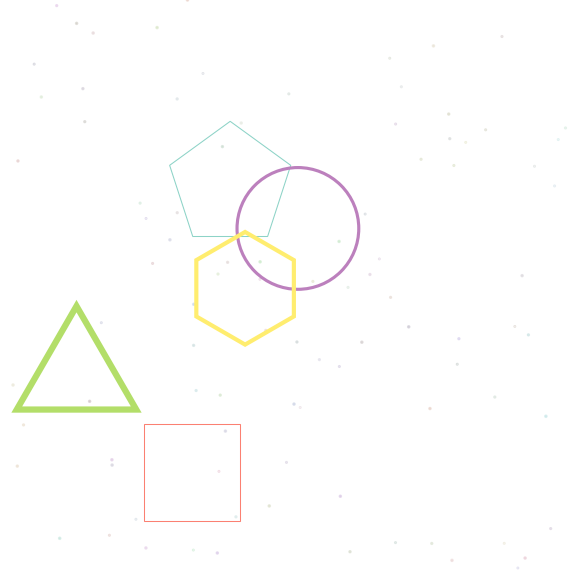[{"shape": "pentagon", "thickness": 0.5, "radius": 0.55, "center": [0.399, 0.679]}, {"shape": "square", "thickness": 0.5, "radius": 0.42, "center": [0.333, 0.181]}, {"shape": "triangle", "thickness": 3, "radius": 0.6, "center": [0.132, 0.35]}, {"shape": "circle", "thickness": 1.5, "radius": 0.53, "center": [0.516, 0.604]}, {"shape": "hexagon", "thickness": 2, "radius": 0.49, "center": [0.424, 0.5]}]